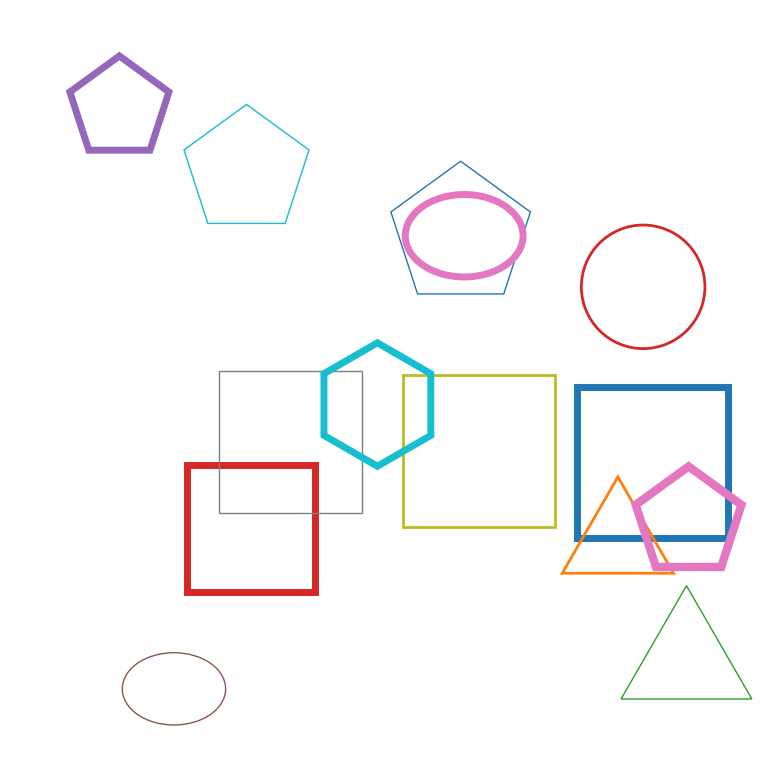[{"shape": "square", "thickness": 2.5, "radius": 0.49, "center": [0.847, 0.399]}, {"shape": "pentagon", "thickness": 0.5, "radius": 0.48, "center": [0.598, 0.695]}, {"shape": "triangle", "thickness": 1, "radius": 0.42, "center": [0.802, 0.297]}, {"shape": "triangle", "thickness": 0.5, "radius": 0.49, "center": [0.892, 0.141]}, {"shape": "circle", "thickness": 1, "radius": 0.4, "center": [0.835, 0.627]}, {"shape": "square", "thickness": 2.5, "radius": 0.41, "center": [0.326, 0.314]}, {"shape": "pentagon", "thickness": 2.5, "radius": 0.34, "center": [0.155, 0.86]}, {"shape": "oval", "thickness": 0.5, "radius": 0.34, "center": [0.226, 0.105]}, {"shape": "oval", "thickness": 2.5, "radius": 0.38, "center": [0.603, 0.694]}, {"shape": "pentagon", "thickness": 3, "radius": 0.36, "center": [0.894, 0.322]}, {"shape": "square", "thickness": 0.5, "radius": 0.46, "center": [0.378, 0.426]}, {"shape": "square", "thickness": 1, "radius": 0.49, "center": [0.623, 0.414]}, {"shape": "pentagon", "thickness": 0.5, "radius": 0.43, "center": [0.32, 0.779]}, {"shape": "hexagon", "thickness": 2.5, "radius": 0.4, "center": [0.49, 0.475]}]